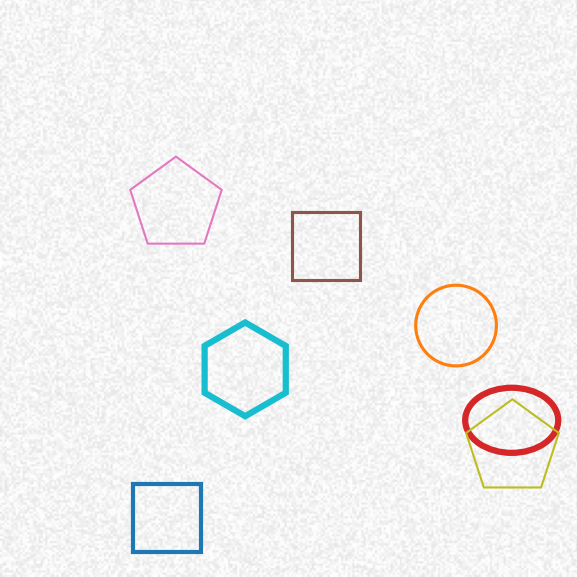[{"shape": "square", "thickness": 2, "radius": 0.29, "center": [0.289, 0.102]}, {"shape": "circle", "thickness": 1.5, "radius": 0.35, "center": [0.79, 0.435]}, {"shape": "oval", "thickness": 3, "radius": 0.4, "center": [0.886, 0.271]}, {"shape": "square", "thickness": 1.5, "radius": 0.29, "center": [0.564, 0.574]}, {"shape": "pentagon", "thickness": 1, "radius": 0.42, "center": [0.305, 0.645]}, {"shape": "pentagon", "thickness": 1, "radius": 0.42, "center": [0.887, 0.223]}, {"shape": "hexagon", "thickness": 3, "radius": 0.41, "center": [0.425, 0.36]}]